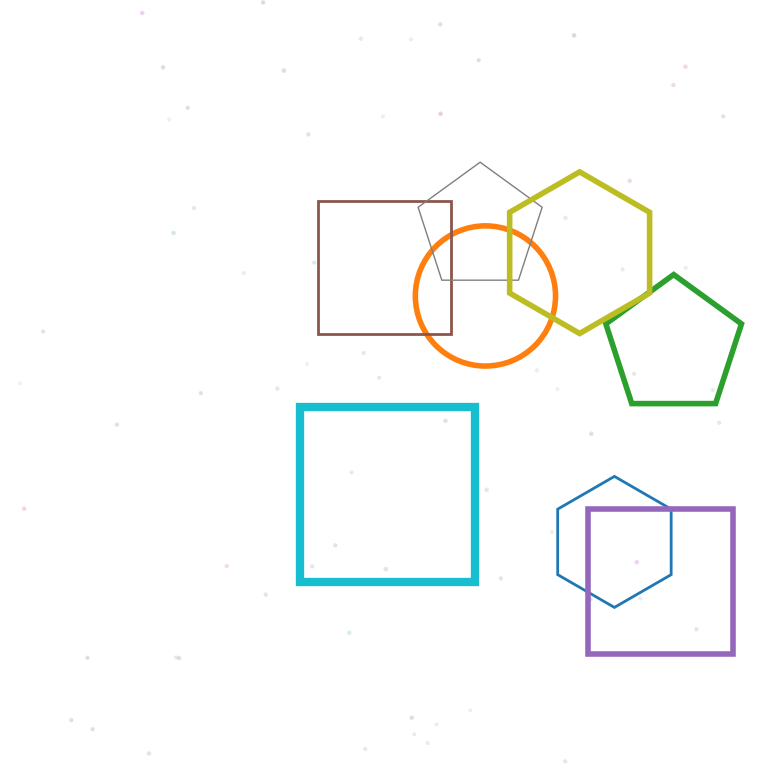[{"shape": "hexagon", "thickness": 1, "radius": 0.43, "center": [0.798, 0.296]}, {"shape": "circle", "thickness": 2, "radius": 0.46, "center": [0.63, 0.616]}, {"shape": "pentagon", "thickness": 2, "radius": 0.46, "center": [0.875, 0.551]}, {"shape": "square", "thickness": 2, "radius": 0.47, "center": [0.857, 0.245]}, {"shape": "square", "thickness": 1, "radius": 0.43, "center": [0.5, 0.652]}, {"shape": "pentagon", "thickness": 0.5, "radius": 0.42, "center": [0.624, 0.705]}, {"shape": "hexagon", "thickness": 2, "radius": 0.52, "center": [0.753, 0.672]}, {"shape": "square", "thickness": 3, "radius": 0.57, "center": [0.503, 0.358]}]